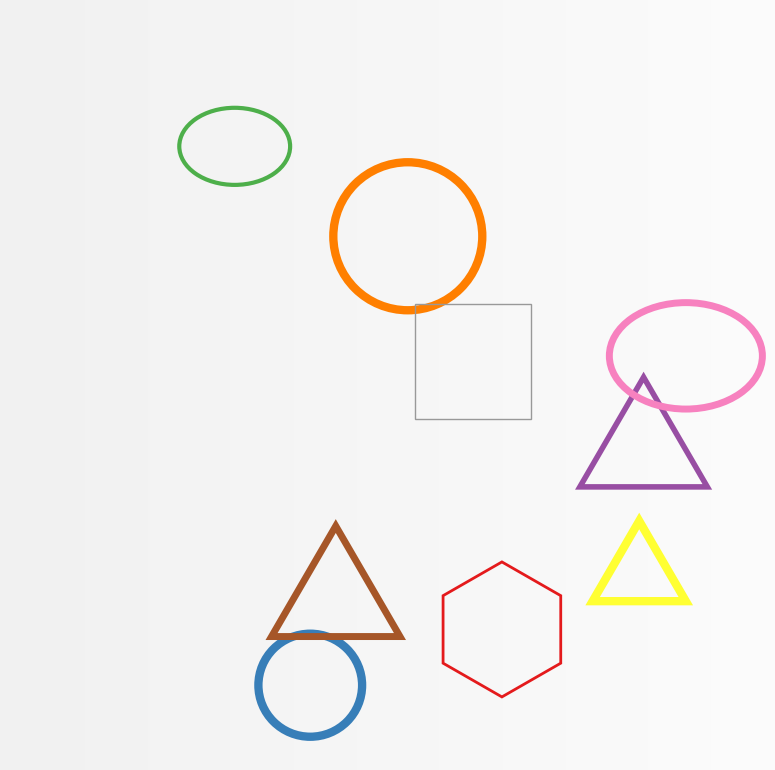[{"shape": "hexagon", "thickness": 1, "radius": 0.44, "center": [0.648, 0.183]}, {"shape": "circle", "thickness": 3, "radius": 0.33, "center": [0.4, 0.11]}, {"shape": "oval", "thickness": 1.5, "radius": 0.36, "center": [0.303, 0.81]}, {"shape": "triangle", "thickness": 2, "radius": 0.47, "center": [0.83, 0.415]}, {"shape": "circle", "thickness": 3, "radius": 0.48, "center": [0.526, 0.693]}, {"shape": "triangle", "thickness": 3, "radius": 0.35, "center": [0.825, 0.254]}, {"shape": "triangle", "thickness": 2.5, "radius": 0.48, "center": [0.433, 0.221]}, {"shape": "oval", "thickness": 2.5, "radius": 0.49, "center": [0.885, 0.538]}, {"shape": "square", "thickness": 0.5, "radius": 0.37, "center": [0.61, 0.53]}]